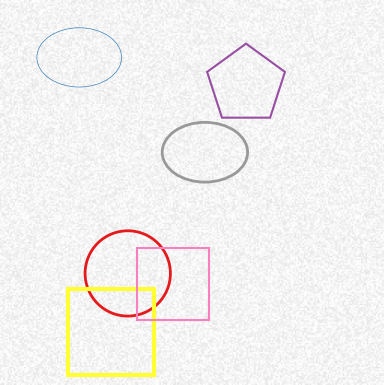[{"shape": "circle", "thickness": 2, "radius": 0.55, "center": [0.332, 0.29]}, {"shape": "oval", "thickness": 0.5, "radius": 0.55, "center": [0.206, 0.851]}, {"shape": "pentagon", "thickness": 1.5, "radius": 0.53, "center": [0.639, 0.78]}, {"shape": "square", "thickness": 3, "radius": 0.56, "center": [0.287, 0.139]}, {"shape": "square", "thickness": 1.5, "radius": 0.47, "center": [0.449, 0.263]}, {"shape": "oval", "thickness": 2, "radius": 0.55, "center": [0.532, 0.605]}]